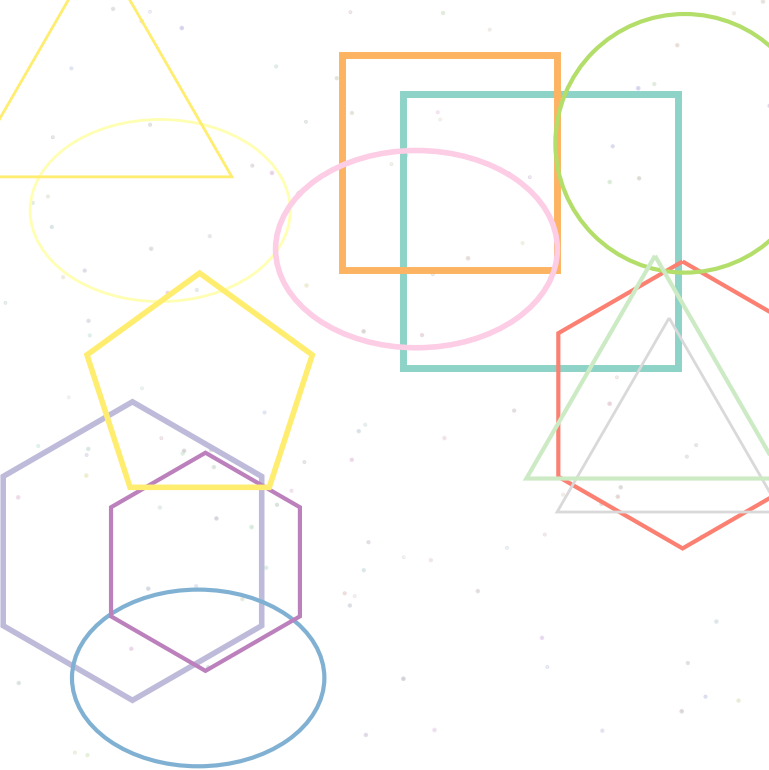[{"shape": "square", "thickness": 2.5, "radius": 0.89, "center": [0.702, 0.7]}, {"shape": "oval", "thickness": 1, "radius": 0.84, "center": [0.208, 0.727]}, {"shape": "hexagon", "thickness": 2, "radius": 0.97, "center": [0.172, 0.284]}, {"shape": "hexagon", "thickness": 1.5, "radius": 0.93, "center": [0.886, 0.474]}, {"shape": "oval", "thickness": 1.5, "radius": 0.82, "center": [0.257, 0.12]}, {"shape": "square", "thickness": 2.5, "radius": 0.7, "center": [0.583, 0.789]}, {"shape": "circle", "thickness": 1.5, "radius": 0.84, "center": [0.889, 0.814]}, {"shape": "oval", "thickness": 2, "radius": 0.91, "center": [0.541, 0.676]}, {"shape": "triangle", "thickness": 1, "radius": 0.84, "center": [0.869, 0.419]}, {"shape": "hexagon", "thickness": 1.5, "radius": 0.71, "center": [0.267, 0.27]}, {"shape": "triangle", "thickness": 1.5, "radius": 0.96, "center": [0.851, 0.475]}, {"shape": "triangle", "thickness": 1, "radius": 1.0, "center": [0.129, 0.87]}, {"shape": "pentagon", "thickness": 2, "radius": 0.77, "center": [0.259, 0.492]}]